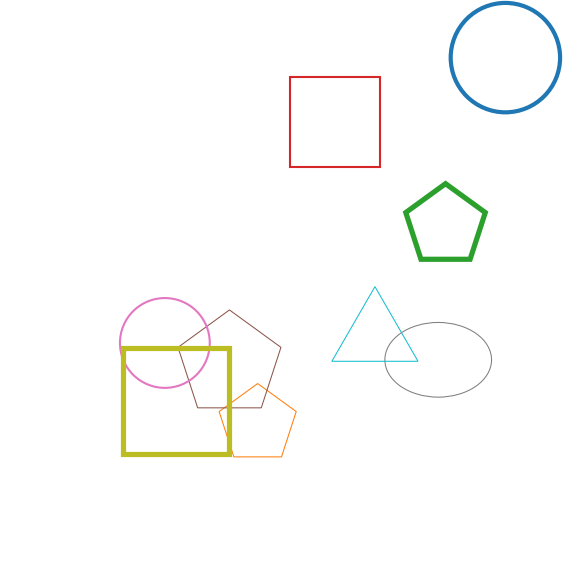[{"shape": "circle", "thickness": 2, "radius": 0.47, "center": [0.875, 0.899]}, {"shape": "pentagon", "thickness": 0.5, "radius": 0.35, "center": [0.446, 0.265]}, {"shape": "pentagon", "thickness": 2.5, "radius": 0.36, "center": [0.771, 0.609]}, {"shape": "square", "thickness": 1, "radius": 0.39, "center": [0.579, 0.788]}, {"shape": "pentagon", "thickness": 0.5, "radius": 0.47, "center": [0.397, 0.369]}, {"shape": "circle", "thickness": 1, "radius": 0.39, "center": [0.285, 0.405]}, {"shape": "oval", "thickness": 0.5, "radius": 0.46, "center": [0.759, 0.376]}, {"shape": "square", "thickness": 2.5, "radius": 0.46, "center": [0.304, 0.305]}, {"shape": "triangle", "thickness": 0.5, "radius": 0.43, "center": [0.649, 0.417]}]